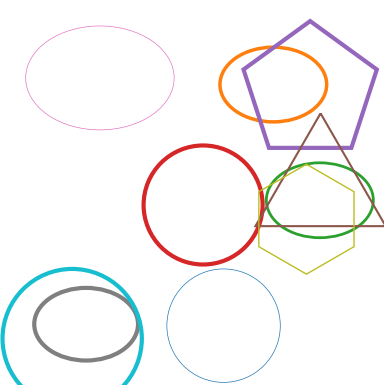[{"shape": "circle", "thickness": 0.5, "radius": 0.74, "center": [0.581, 0.154]}, {"shape": "oval", "thickness": 2.5, "radius": 0.69, "center": [0.71, 0.78]}, {"shape": "oval", "thickness": 2, "radius": 0.69, "center": [0.831, 0.48]}, {"shape": "circle", "thickness": 3, "radius": 0.77, "center": [0.528, 0.468]}, {"shape": "pentagon", "thickness": 3, "radius": 0.91, "center": [0.806, 0.763]}, {"shape": "triangle", "thickness": 1.5, "radius": 0.98, "center": [0.833, 0.51]}, {"shape": "oval", "thickness": 0.5, "radius": 0.96, "center": [0.26, 0.798]}, {"shape": "oval", "thickness": 3, "radius": 0.67, "center": [0.224, 0.158]}, {"shape": "hexagon", "thickness": 1, "radius": 0.71, "center": [0.796, 0.431]}, {"shape": "circle", "thickness": 3, "radius": 0.9, "center": [0.187, 0.121]}]